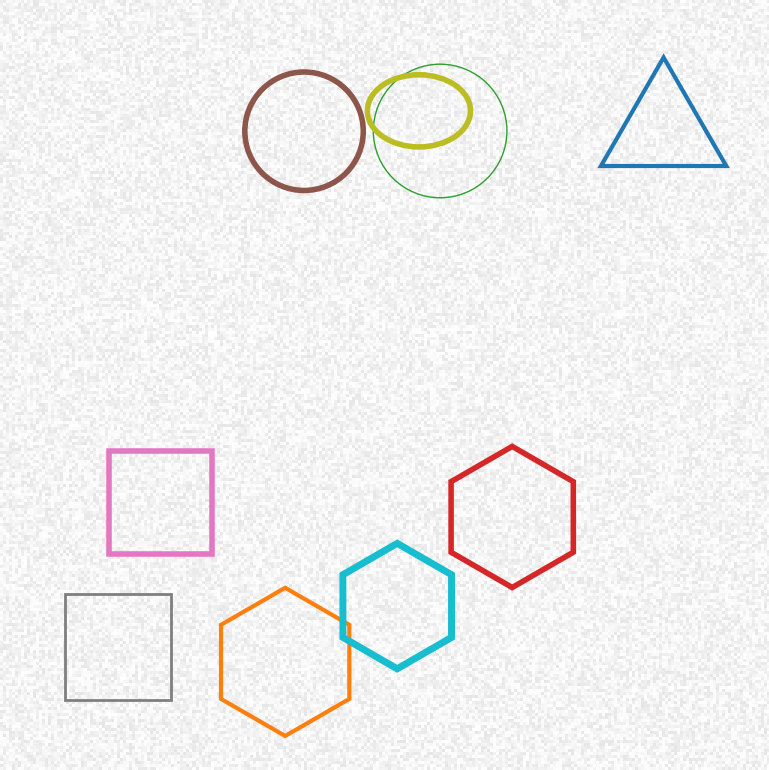[{"shape": "triangle", "thickness": 1.5, "radius": 0.47, "center": [0.862, 0.831]}, {"shape": "hexagon", "thickness": 1.5, "radius": 0.48, "center": [0.37, 0.14]}, {"shape": "circle", "thickness": 0.5, "radius": 0.43, "center": [0.572, 0.83]}, {"shape": "hexagon", "thickness": 2, "radius": 0.46, "center": [0.665, 0.329]}, {"shape": "circle", "thickness": 2, "radius": 0.38, "center": [0.395, 0.83]}, {"shape": "square", "thickness": 2, "radius": 0.34, "center": [0.208, 0.347]}, {"shape": "square", "thickness": 1, "radius": 0.34, "center": [0.153, 0.159]}, {"shape": "oval", "thickness": 2, "radius": 0.33, "center": [0.544, 0.856]}, {"shape": "hexagon", "thickness": 2.5, "radius": 0.41, "center": [0.516, 0.213]}]